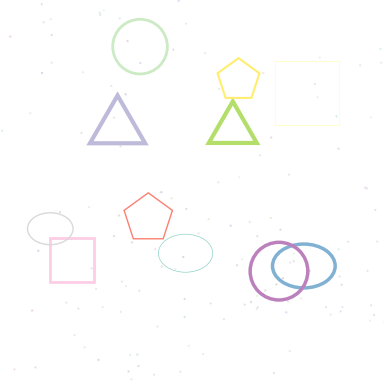[{"shape": "oval", "thickness": 0.5, "radius": 0.35, "center": [0.482, 0.342]}, {"shape": "square", "thickness": 0.5, "radius": 0.42, "center": [0.797, 0.758]}, {"shape": "triangle", "thickness": 3, "radius": 0.41, "center": [0.305, 0.669]}, {"shape": "pentagon", "thickness": 1, "radius": 0.33, "center": [0.385, 0.433]}, {"shape": "oval", "thickness": 2.5, "radius": 0.41, "center": [0.789, 0.309]}, {"shape": "triangle", "thickness": 3, "radius": 0.36, "center": [0.605, 0.665]}, {"shape": "square", "thickness": 2, "radius": 0.29, "center": [0.187, 0.325]}, {"shape": "oval", "thickness": 1, "radius": 0.3, "center": [0.131, 0.406]}, {"shape": "circle", "thickness": 2.5, "radius": 0.37, "center": [0.725, 0.296]}, {"shape": "circle", "thickness": 2, "radius": 0.35, "center": [0.364, 0.879]}, {"shape": "pentagon", "thickness": 1.5, "radius": 0.29, "center": [0.619, 0.792]}]